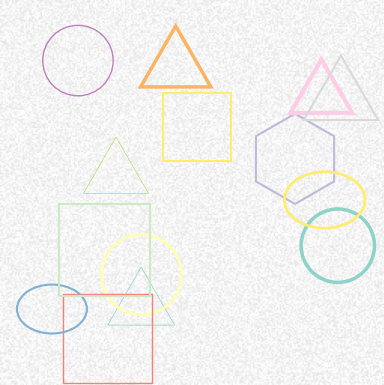[{"shape": "triangle", "thickness": 0.5, "radius": 0.5, "center": [0.367, 0.206]}, {"shape": "circle", "thickness": 2.5, "radius": 0.48, "center": [0.877, 0.362]}, {"shape": "circle", "thickness": 2, "radius": 0.52, "center": [0.367, 0.287]}, {"shape": "hexagon", "thickness": 1.5, "radius": 0.59, "center": [0.766, 0.587]}, {"shape": "square", "thickness": 1, "radius": 0.58, "center": [0.279, 0.12]}, {"shape": "oval", "thickness": 1.5, "radius": 0.45, "center": [0.135, 0.197]}, {"shape": "triangle", "thickness": 2.5, "radius": 0.53, "center": [0.456, 0.827]}, {"shape": "triangle", "thickness": 0.5, "radius": 0.49, "center": [0.301, 0.546]}, {"shape": "triangle", "thickness": 3, "radius": 0.46, "center": [0.835, 0.753]}, {"shape": "triangle", "thickness": 1.5, "radius": 0.56, "center": [0.886, 0.744]}, {"shape": "circle", "thickness": 1, "radius": 0.46, "center": [0.202, 0.843]}, {"shape": "square", "thickness": 1.5, "radius": 0.6, "center": [0.272, 0.351]}, {"shape": "square", "thickness": 1.5, "radius": 0.44, "center": [0.51, 0.669]}, {"shape": "oval", "thickness": 2, "radius": 0.52, "center": [0.843, 0.481]}]